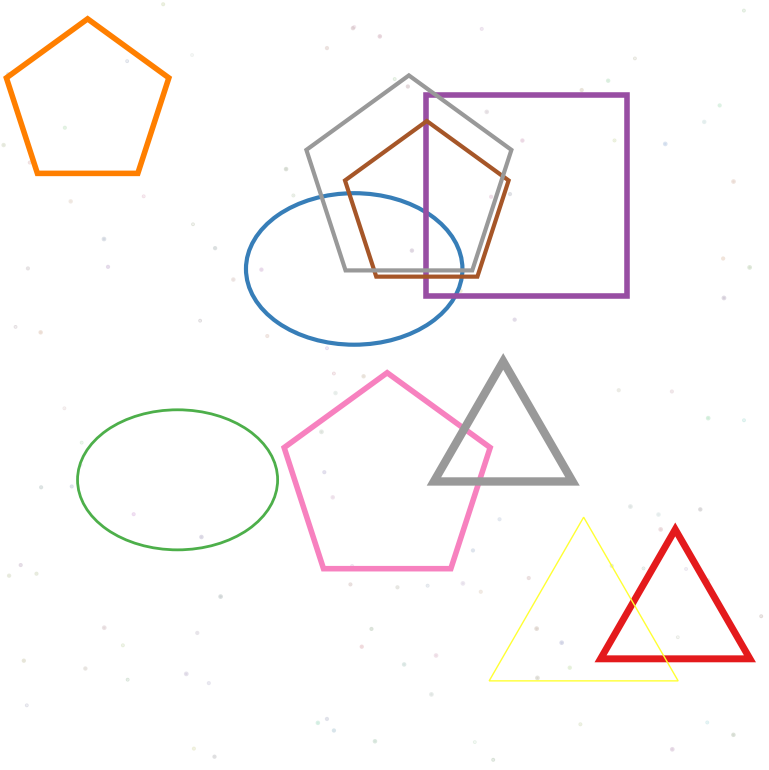[{"shape": "triangle", "thickness": 2.5, "radius": 0.56, "center": [0.877, 0.2]}, {"shape": "oval", "thickness": 1.5, "radius": 0.7, "center": [0.46, 0.651]}, {"shape": "oval", "thickness": 1, "radius": 0.65, "center": [0.231, 0.377]}, {"shape": "square", "thickness": 2, "radius": 0.66, "center": [0.684, 0.746]}, {"shape": "pentagon", "thickness": 2, "radius": 0.55, "center": [0.114, 0.865]}, {"shape": "triangle", "thickness": 0.5, "radius": 0.71, "center": [0.758, 0.187]}, {"shape": "pentagon", "thickness": 1.5, "radius": 0.56, "center": [0.554, 0.731]}, {"shape": "pentagon", "thickness": 2, "radius": 0.7, "center": [0.503, 0.375]}, {"shape": "pentagon", "thickness": 1.5, "radius": 0.7, "center": [0.531, 0.762]}, {"shape": "triangle", "thickness": 3, "radius": 0.52, "center": [0.654, 0.427]}]